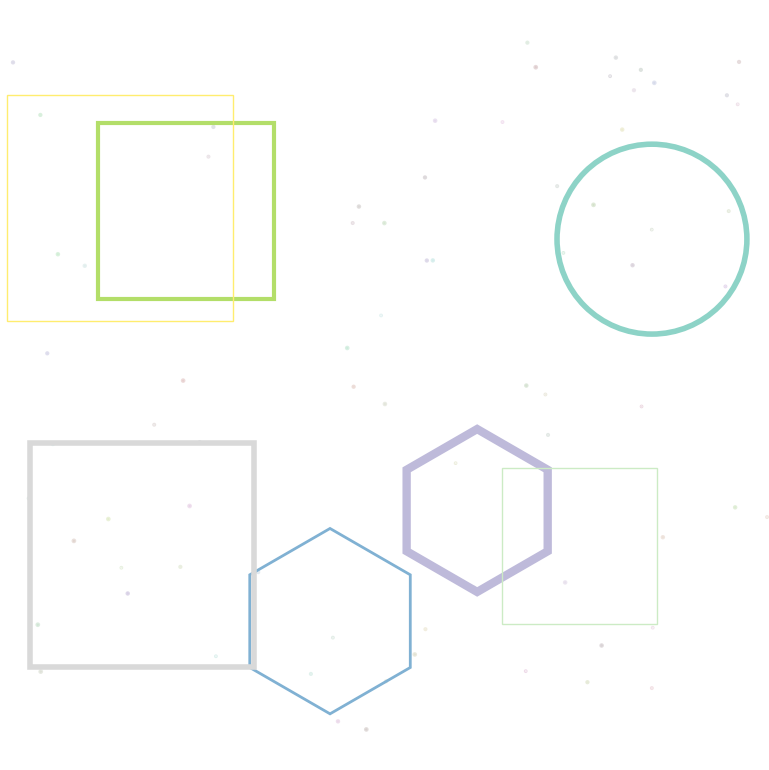[{"shape": "circle", "thickness": 2, "radius": 0.62, "center": [0.847, 0.689]}, {"shape": "hexagon", "thickness": 3, "radius": 0.53, "center": [0.62, 0.337]}, {"shape": "hexagon", "thickness": 1, "radius": 0.6, "center": [0.429, 0.193]}, {"shape": "square", "thickness": 1.5, "radius": 0.57, "center": [0.242, 0.725]}, {"shape": "square", "thickness": 2, "radius": 0.73, "center": [0.184, 0.279]}, {"shape": "square", "thickness": 0.5, "radius": 0.51, "center": [0.753, 0.291]}, {"shape": "square", "thickness": 0.5, "radius": 0.73, "center": [0.156, 0.73]}]